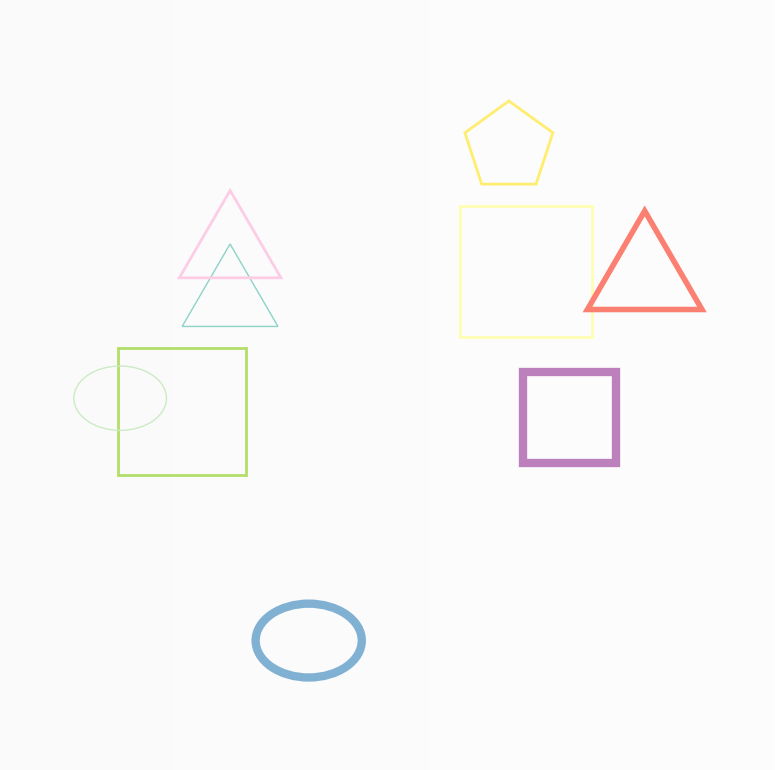[{"shape": "triangle", "thickness": 0.5, "radius": 0.36, "center": [0.297, 0.612]}, {"shape": "square", "thickness": 1, "radius": 0.43, "center": [0.679, 0.648]}, {"shape": "triangle", "thickness": 2, "radius": 0.43, "center": [0.832, 0.641]}, {"shape": "oval", "thickness": 3, "radius": 0.34, "center": [0.398, 0.168]}, {"shape": "square", "thickness": 1, "radius": 0.41, "center": [0.235, 0.466]}, {"shape": "triangle", "thickness": 1, "radius": 0.38, "center": [0.297, 0.677]}, {"shape": "square", "thickness": 3, "radius": 0.3, "center": [0.735, 0.458]}, {"shape": "oval", "thickness": 0.5, "radius": 0.3, "center": [0.155, 0.483]}, {"shape": "pentagon", "thickness": 1, "radius": 0.3, "center": [0.657, 0.809]}]